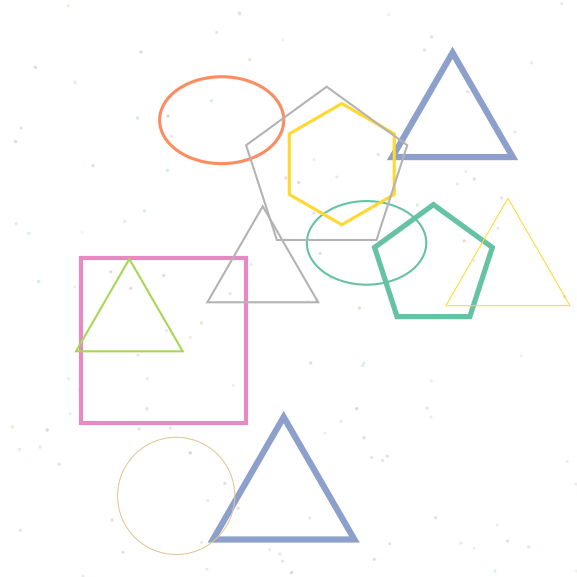[{"shape": "oval", "thickness": 1, "radius": 0.52, "center": [0.635, 0.579]}, {"shape": "pentagon", "thickness": 2.5, "radius": 0.54, "center": [0.751, 0.538]}, {"shape": "oval", "thickness": 1.5, "radius": 0.54, "center": [0.384, 0.791]}, {"shape": "triangle", "thickness": 3, "radius": 0.6, "center": [0.784, 0.787]}, {"shape": "triangle", "thickness": 3, "radius": 0.71, "center": [0.491, 0.136]}, {"shape": "square", "thickness": 2, "radius": 0.71, "center": [0.283, 0.409]}, {"shape": "triangle", "thickness": 1, "radius": 0.53, "center": [0.224, 0.444]}, {"shape": "triangle", "thickness": 0.5, "radius": 0.62, "center": [0.88, 0.532]}, {"shape": "hexagon", "thickness": 1.5, "radius": 0.52, "center": [0.592, 0.715]}, {"shape": "circle", "thickness": 0.5, "radius": 0.51, "center": [0.305, 0.14]}, {"shape": "pentagon", "thickness": 1, "radius": 0.73, "center": [0.566, 0.702]}, {"shape": "triangle", "thickness": 1, "radius": 0.55, "center": [0.455, 0.531]}]